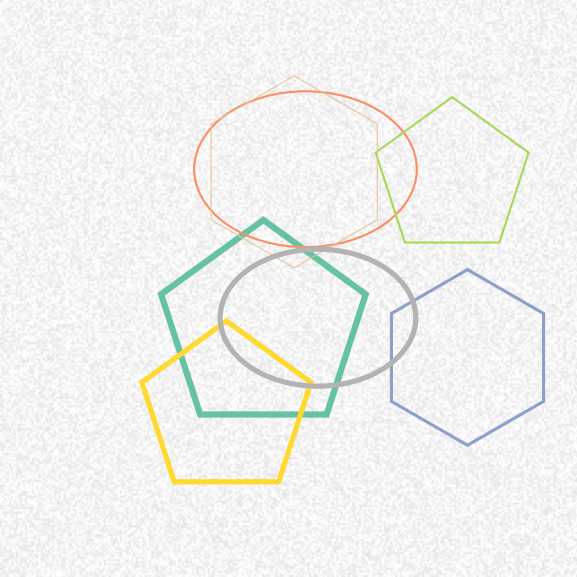[{"shape": "pentagon", "thickness": 3, "radius": 0.93, "center": [0.456, 0.432]}, {"shape": "oval", "thickness": 1, "radius": 0.96, "center": [0.529, 0.706]}, {"shape": "hexagon", "thickness": 1.5, "radius": 0.76, "center": [0.81, 0.38]}, {"shape": "pentagon", "thickness": 1, "radius": 0.7, "center": [0.783, 0.692]}, {"shape": "pentagon", "thickness": 2.5, "radius": 0.77, "center": [0.392, 0.289]}, {"shape": "hexagon", "thickness": 0.5, "radius": 0.83, "center": [0.509, 0.702]}, {"shape": "oval", "thickness": 2.5, "radius": 0.85, "center": [0.551, 0.449]}]